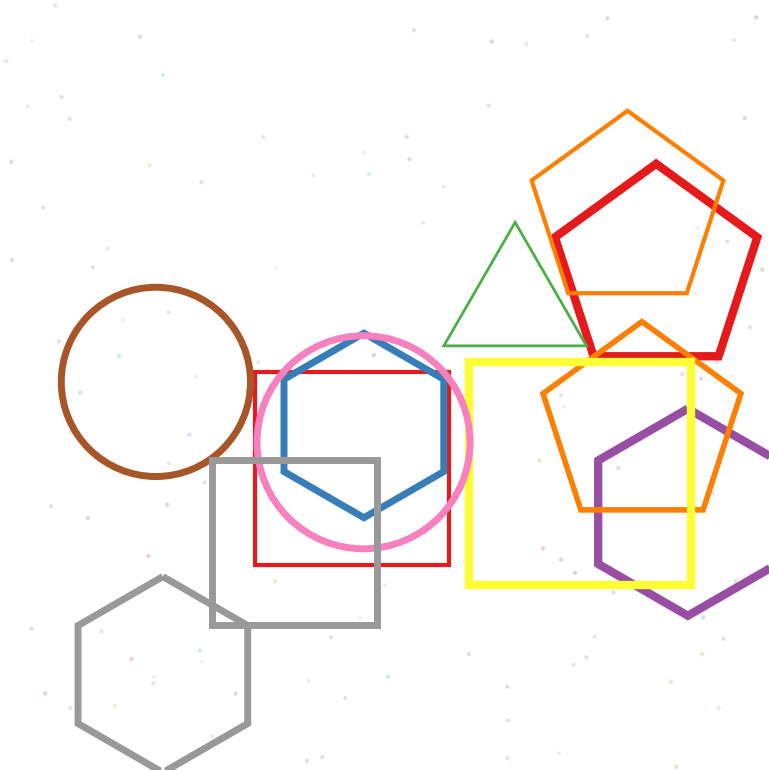[{"shape": "pentagon", "thickness": 3, "radius": 0.69, "center": [0.852, 0.649]}, {"shape": "square", "thickness": 1.5, "radius": 0.63, "center": [0.457, 0.391]}, {"shape": "hexagon", "thickness": 2.5, "radius": 0.6, "center": [0.473, 0.447]}, {"shape": "triangle", "thickness": 1, "radius": 0.53, "center": [0.669, 0.604]}, {"shape": "hexagon", "thickness": 3, "radius": 0.67, "center": [0.893, 0.335]}, {"shape": "pentagon", "thickness": 2, "radius": 0.68, "center": [0.834, 0.447]}, {"shape": "pentagon", "thickness": 1.5, "radius": 0.65, "center": [0.815, 0.725]}, {"shape": "square", "thickness": 3, "radius": 0.72, "center": [0.753, 0.385]}, {"shape": "circle", "thickness": 2.5, "radius": 0.61, "center": [0.202, 0.504]}, {"shape": "circle", "thickness": 2.5, "radius": 0.69, "center": [0.472, 0.426]}, {"shape": "square", "thickness": 2.5, "radius": 0.54, "center": [0.383, 0.295]}, {"shape": "hexagon", "thickness": 2.5, "radius": 0.64, "center": [0.212, 0.124]}]